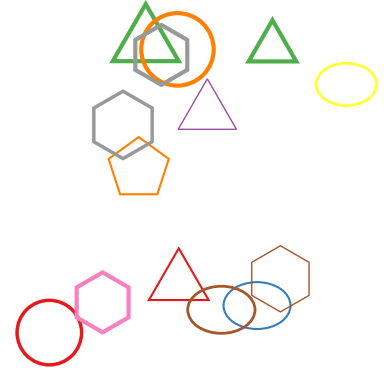[{"shape": "triangle", "thickness": 1.5, "radius": 0.45, "center": [0.464, 0.265]}, {"shape": "circle", "thickness": 2.5, "radius": 0.42, "center": [0.128, 0.136]}, {"shape": "oval", "thickness": 1.5, "radius": 0.43, "center": [0.668, 0.206]}, {"shape": "triangle", "thickness": 3, "radius": 0.36, "center": [0.708, 0.876]}, {"shape": "triangle", "thickness": 3, "radius": 0.49, "center": [0.379, 0.891]}, {"shape": "triangle", "thickness": 1, "radius": 0.44, "center": [0.539, 0.708]}, {"shape": "circle", "thickness": 3, "radius": 0.47, "center": [0.461, 0.872]}, {"shape": "pentagon", "thickness": 1.5, "radius": 0.41, "center": [0.36, 0.562]}, {"shape": "oval", "thickness": 2, "radius": 0.39, "center": [0.9, 0.781]}, {"shape": "oval", "thickness": 2, "radius": 0.44, "center": [0.575, 0.195]}, {"shape": "hexagon", "thickness": 1, "radius": 0.43, "center": [0.728, 0.276]}, {"shape": "hexagon", "thickness": 3, "radius": 0.39, "center": [0.267, 0.215]}, {"shape": "hexagon", "thickness": 2.5, "radius": 0.44, "center": [0.319, 0.676]}, {"shape": "hexagon", "thickness": 3, "radius": 0.39, "center": [0.419, 0.857]}]